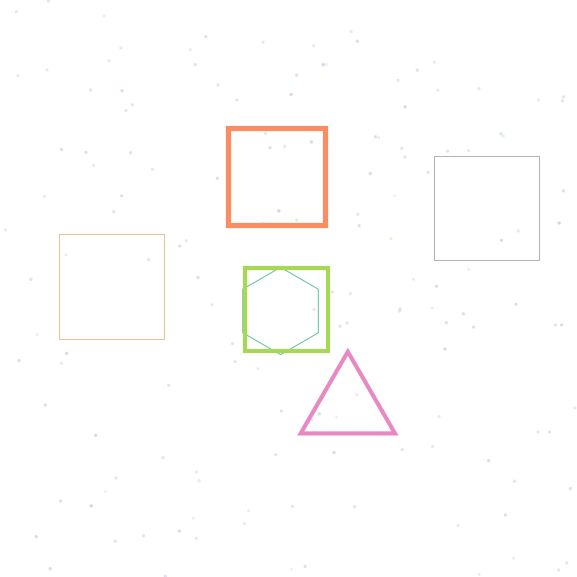[{"shape": "hexagon", "thickness": 0.5, "radius": 0.38, "center": [0.486, 0.461]}, {"shape": "square", "thickness": 2.5, "radius": 0.42, "center": [0.479, 0.693]}, {"shape": "triangle", "thickness": 2, "radius": 0.47, "center": [0.602, 0.296]}, {"shape": "square", "thickness": 2, "radius": 0.36, "center": [0.495, 0.463]}, {"shape": "square", "thickness": 0.5, "radius": 0.46, "center": [0.193, 0.503]}, {"shape": "square", "thickness": 0.5, "radius": 0.45, "center": [0.842, 0.639]}]